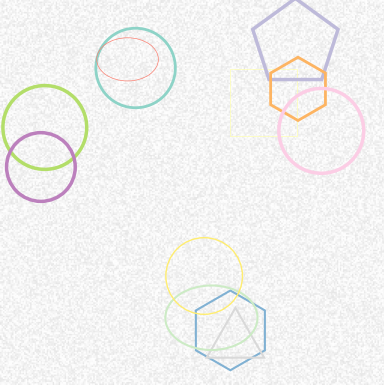[{"shape": "circle", "thickness": 2, "radius": 0.52, "center": [0.352, 0.823]}, {"shape": "square", "thickness": 0.5, "radius": 0.43, "center": [0.683, 0.734]}, {"shape": "pentagon", "thickness": 2.5, "radius": 0.58, "center": [0.767, 0.888]}, {"shape": "oval", "thickness": 0.5, "radius": 0.4, "center": [0.331, 0.846]}, {"shape": "hexagon", "thickness": 1.5, "radius": 0.52, "center": [0.598, 0.142]}, {"shape": "hexagon", "thickness": 2, "radius": 0.41, "center": [0.774, 0.769]}, {"shape": "circle", "thickness": 2.5, "radius": 0.54, "center": [0.116, 0.669]}, {"shape": "circle", "thickness": 2.5, "radius": 0.55, "center": [0.835, 0.66]}, {"shape": "triangle", "thickness": 1.5, "radius": 0.43, "center": [0.611, 0.114]}, {"shape": "circle", "thickness": 2.5, "radius": 0.45, "center": [0.106, 0.566]}, {"shape": "oval", "thickness": 1.5, "radius": 0.6, "center": [0.549, 0.175]}, {"shape": "circle", "thickness": 1, "radius": 0.5, "center": [0.53, 0.283]}]